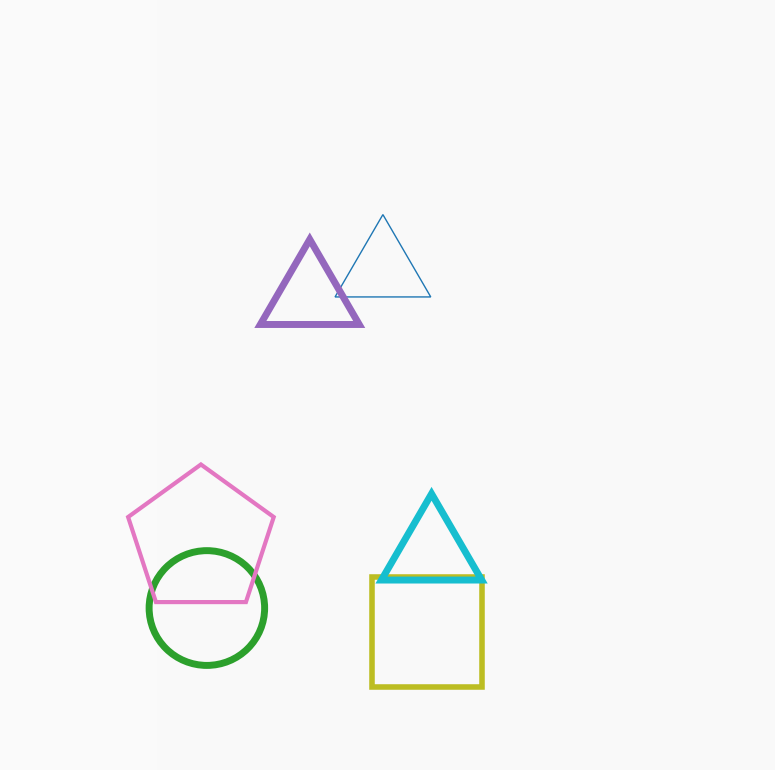[{"shape": "triangle", "thickness": 0.5, "radius": 0.36, "center": [0.494, 0.65]}, {"shape": "circle", "thickness": 2.5, "radius": 0.37, "center": [0.267, 0.21]}, {"shape": "triangle", "thickness": 2.5, "radius": 0.37, "center": [0.4, 0.615]}, {"shape": "pentagon", "thickness": 1.5, "radius": 0.49, "center": [0.259, 0.298]}, {"shape": "square", "thickness": 2, "radius": 0.36, "center": [0.551, 0.179]}, {"shape": "triangle", "thickness": 2.5, "radius": 0.37, "center": [0.557, 0.284]}]